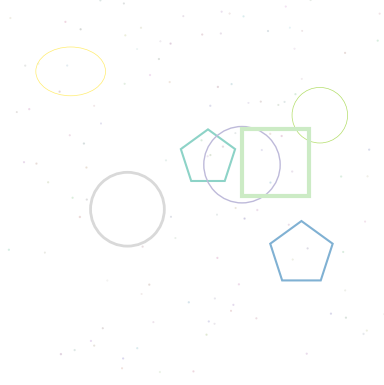[{"shape": "pentagon", "thickness": 1.5, "radius": 0.37, "center": [0.54, 0.59]}, {"shape": "circle", "thickness": 1, "radius": 0.5, "center": [0.629, 0.572]}, {"shape": "pentagon", "thickness": 1.5, "radius": 0.43, "center": [0.783, 0.341]}, {"shape": "circle", "thickness": 0.5, "radius": 0.36, "center": [0.831, 0.701]}, {"shape": "circle", "thickness": 2, "radius": 0.48, "center": [0.331, 0.457]}, {"shape": "square", "thickness": 3, "radius": 0.44, "center": [0.715, 0.578]}, {"shape": "oval", "thickness": 0.5, "radius": 0.45, "center": [0.184, 0.815]}]